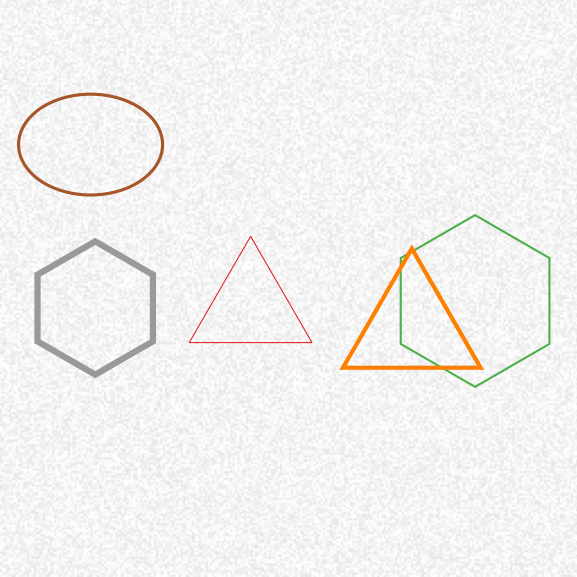[{"shape": "triangle", "thickness": 0.5, "radius": 0.61, "center": [0.434, 0.467]}, {"shape": "hexagon", "thickness": 1, "radius": 0.74, "center": [0.823, 0.478]}, {"shape": "triangle", "thickness": 2, "radius": 0.69, "center": [0.713, 0.431]}, {"shape": "oval", "thickness": 1.5, "radius": 0.62, "center": [0.157, 0.749]}, {"shape": "hexagon", "thickness": 3, "radius": 0.58, "center": [0.165, 0.466]}]